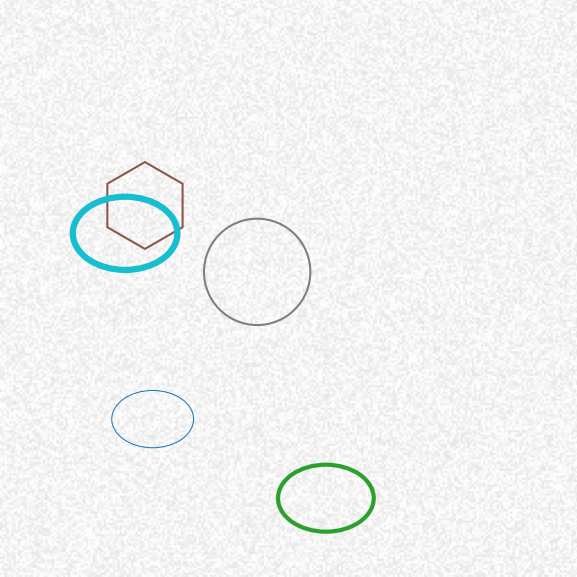[{"shape": "oval", "thickness": 0.5, "radius": 0.35, "center": [0.264, 0.273]}, {"shape": "oval", "thickness": 2, "radius": 0.41, "center": [0.564, 0.136]}, {"shape": "hexagon", "thickness": 1, "radius": 0.38, "center": [0.251, 0.643]}, {"shape": "circle", "thickness": 1, "radius": 0.46, "center": [0.445, 0.528]}, {"shape": "oval", "thickness": 3, "radius": 0.45, "center": [0.217, 0.595]}]